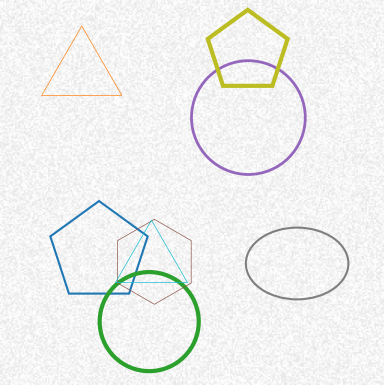[{"shape": "pentagon", "thickness": 1.5, "radius": 0.66, "center": [0.257, 0.345]}, {"shape": "triangle", "thickness": 0.5, "radius": 0.6, "center": [0.212, 0.812]}, {"shape": "circle", "thickness": 3, "radius": 0.64, "center": [0.388, 0.165]}, {"shape": "circle", "thickness": 2, "radius": 0.74, "center": [0.645, 0.695]}, {"shape": "hexagon", "thickness": 0.5, "radius": 0.55, "center": [0.401, 0.32]}, {"shape": "oval", "thickness": 1.5, "radius": 0.67, "center": [0.772, 0.316]}, {"shape": "pentagon", "thickness": 3, "radius": 0.55, "center": [0.643, 0.865]}, {"shape": "triangle", "thickness": 0.5, "radius": 0.54, "center": [0.393, 0.32]}]